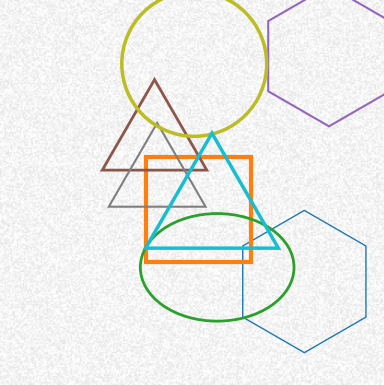[{"shape": "hexagon", "thickness": 1, "radius": 0.92, "center": [0.79, 0.269]}, {"shape": "square", "thickness": 3, "radius": 0.68, "center": [0.516, 0.455]}, {"shape": "oval", "thickness": 2, "radius": 1.0, "center": [0.564, 0.306]}, {"shape": "hexagon", "thickness": 1.5, "radius": 0.91, "center": [0.855, 0.854]}, {"shape": "triangle", "thickness": 2, "radius": 0.78, "center": [0.401, 0.636]}, {"shape": "triangle", "thickness": 1.5, "radius": 0.73, "center": [0.408, 0.536]}, {"shape": "circle", "thickness": 2.5, "radius": 0.94, "center": [0.505, 0.834]}, {"shape": "triangle", "thickness": 2.5, "radius": 1.0, "center": [0.551, 0.455]}]